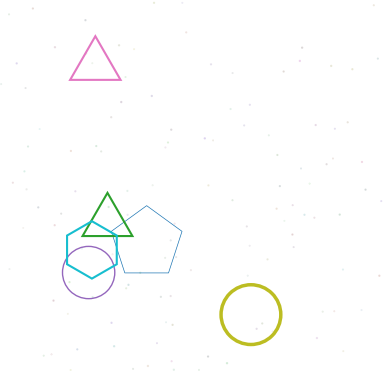[{"shape": "pentagon", "thickness": 0.5, "radius": 0.48, "center": [0.381, 0.369]}, {"shape": "triangle", "thickness": 1.5, "radius": 0.37, "center": [0.279, 0.424]}, {"shape": "circle", "thickness": 1, "radius": 0.34, "center": [0.23, 0.292]}, {"shape": "triangle", "thickness": 1.5, "radius": 0.38, "center": [0.248, 0.83]}, {"shape": "circle", "thickness": 2.5, "radius": 0.39, "center": [0.652, 0.183]}, {"shape": "hexagon", "thickness": 1.5, "radius": 0.37, "center": [0.239, 0.351]}]